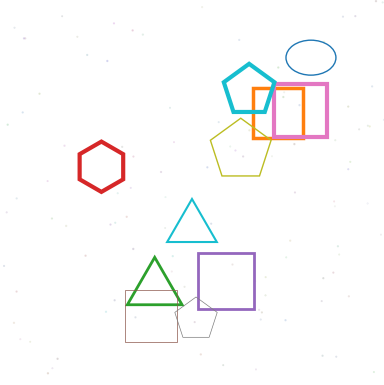[{"shape": "oval", "thickness": 1, "radius": 0.32, "center": [0.808, 0.85]}, {"shape": "square", "thickness": 2.5, "radius": 0.33, "center": [0.722, 0.707]}, {"shape": "triangle", "thickness": 2, "radius": 0.41, "center": [0.402, 0.249]}, {"shape": "hexagon", "thickness": 3, "radius": 0.33, "center": [0.263, 0.567]}, {"shape": "square", "thickness": 2, "radius": 0.37, "center": [0.587, 0.271]}, {"shape": "square", "thickness": 0.5, "radius": 0.34, "center": [0.392, 0.179]}, {"shape": "square", "thickness": 3, "radius": 0.35, "center": [0.78, 0.713]}, {"shape": "pentagon", "thickness": 0.5, "radius": 0.29, "center": [0.509, 0.171]}, {"shape": "pentagon", "thickness": 1, "radius": 0.41, "center": [0.625, 0.61]}, {"shape": "triangle", "thickness": 1.5, "radius": 0.37, "center": [0.499, 0.409]}, {"shape": "pentagon", "thickness": 3, "radius": 0.35, "center": [0.647, 0.765]}]